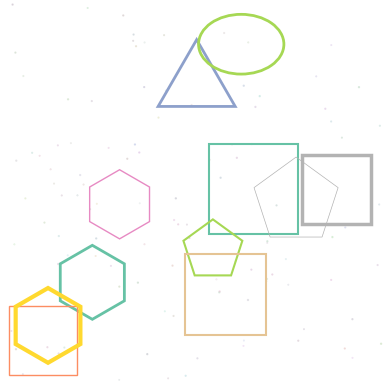[{"shape": "hexagon", "thickness": 2, "radius": 0.48, "center": [0.24, 0.267]}, {"shape": "square", "thickness": 1.5, "radius": 0.58, "center": [0.658, 0.509]}, {"shape": "square", "thickness": 1, "radius": 0.44, "center": [0.112, 0.116]}, {"shape": "triangle", "thickness": 2, "radius": 0.58, "center": [0.511, 0.781]}, {"shape": "hexagon", "thickness": 1, "radius": 0.45, "center": [0.311, 0.469]}, {"shape": "oval", "thickness": 2, "radius": 0.55, "center": [0.627, 0.885]}, {"shape": "pentagon", "thickness": 1.5, "radius": 0.4, "center": [0.553, 0.35]}, {"shape": "hexagon", "thickness": 3, "radius": 0.49, "center": [0.125, 0.155]}, {"shape": "square", "thickness": 1.5, "radius": 0.53, "center": [0.585, 0.235]}, {"shape": "square", "thickness": 2.5, "radius": 0.45, "center": [0.873, 0.507]}, {"shape": "pentagon", "thickness": 0.5, "radius": 0.57, "center": [0.769, 0.477]}]